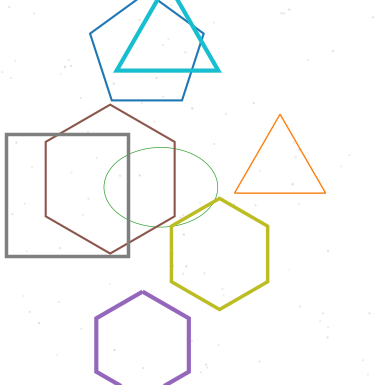[{"shape": "pentagon", "thickness": 1.5, "radius": 0.78, "center": [0.382, 0.865]}, {"shape": "triangle", "thickness": 1, "radius": 0.68, "center": [0.727, 0.567]}, {"shape": "oval", "thickness": 0.5, "radius": 0.74, "center": [0.418, 0.514]}, {"shape": "hexagon", "thickness": 3, "radius": 0.69, "center": [0.37, 0.104]}, {"shape": "hexagon", "thickness": 1.5, "radius": 0.97, "center": [0.286, 0.535]}, {"shape": "square", "thickness": 2.5, "radius": 0.79, "center": [0.174, 0.493]}, {"shape": "hexagon", "thickness": 2.5, "radius": 0.72, "center": [0.57, 0.34]}, {"shape": "triangle", "thickness": 3, "radius": 0.76, "center": [0.435, 0.893]}]